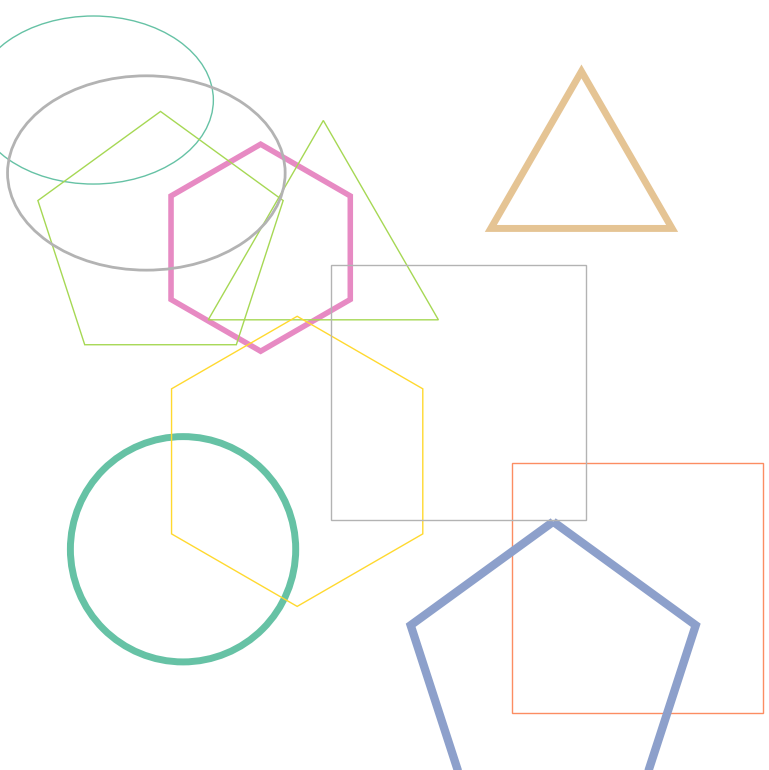[{"shape": "circle", "thickness": 2.5, "radius": 0.73, "center": [0.238, 0.287]}, {"shape": "oval", "thickness": 0.5, "radius": 0.78, "center": [0.121, 0.87]}, {"shape": "square", "thickness": 0.5, "radius": 0.81, "center": [0.828, 0.236]}, {"shape": "pentagon", "thickness": 3, "radius": 0.97, "center": [0.718, 0.128]}, {"shape": "hexagon", "thickness": 2, "radius": 0.67, "center": [0.339, 0.678]}, {"shape": "pentagon", "thickness": 0.5, "radius": 0.84, "center": [0.208, 0.688]}, {"shape": "triangle", "thickness": 0.5, "radius": 0.86, "center": [0.42, 0.671]}, {"shape": "hexagon", "thickness": 0.5, "radius": 0.94, "center": [0.386, 0.401]}, {"shape": "triangle", "thickness": 2.5, "radius": 0.68, "center": [0.755, 0.771]}, {"shape": "square", "thickness": 0.5, "radius": 0.83, "center": [0.595, 0.49]}, {"shape": "oval", "thickness": 1, "radius": 0.9, "center": [0.19, 0.775]}]